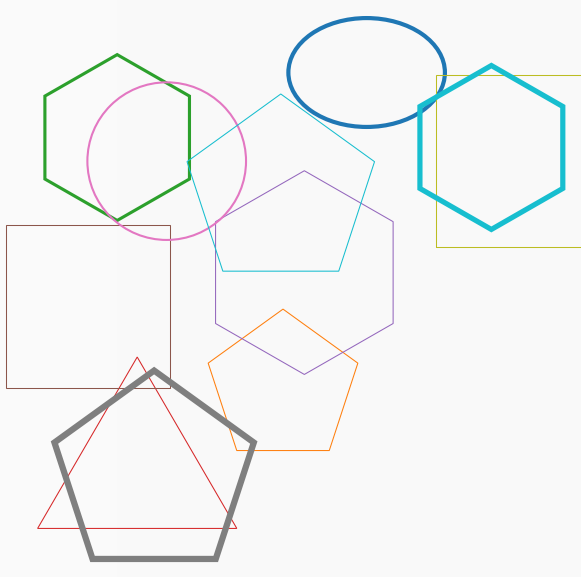[{"shape": "oval", "thickness": 2, "radius": 0.67, "center": [0.631, 0.874]}, {"shape": "pentagon", "thickness": 0.5, "radius": 0.68, "center": [0.487, 0.328]}, {"shape": "hexagon", "thickness": 1.5, "radius": 0.72, "center": [0.202, 0.761]}, {"shape": "triangle", "thickness": 0.5, "radius": 0.99, "center": [0.236, 0.183]}, {"shape": "hexagon", "thickness": 0.5, "radius": 0.88, "center": [0.524, 0.527]}, {"shape": "square", "thickness": 0.5, "radius": 0.71, "center": [0.151, 0.468]}, {"shape": "circle", "thickness": 1, "radius": 0.68, "center": [0.287, 0.72]}, {"shape": "pentagon", "thickness": 3, "radius": 0.9, "center": [0.265, 0.177]}, {"shape": "square", "thickness": 0.5, "radius": 0.75, "center": [0.899, 0.72]}, {"shape": "pentagon", "thickness": 0.5, "radius": 0.85, "center": [0.483, 0.667]}, {"shape": "hexagon", "thickness": 2.5, "radius": 0.71, "center": [0.845, 0.744]}]